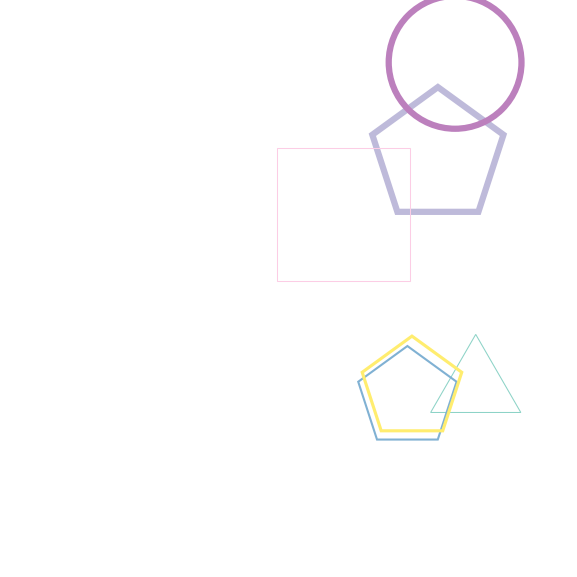[{"shape": "triangle", "thickness": 0.5, "radius": 0.45, "center": [0.824, 0.33]}, {"shape": "pentagon", "thickness": 3, "radius": 0.6, "center": [0.758, 0.729]}, {"shape": "pentagon", "thickness": 1, "radius": 0.45, "center": [0.705, 0.31]}, {"shape": "square", "thickness": 0.5, "radius": 0.58, "center": [0.595, 0.627]}, {"shape": "circle", "thickness": 3, "radius": 0.57, "center": [0.788, 0.891]}, {"shape": "pentagon", "thickness": 1.5, "radius": 0.45, "center": [0.713, 0.326]}]